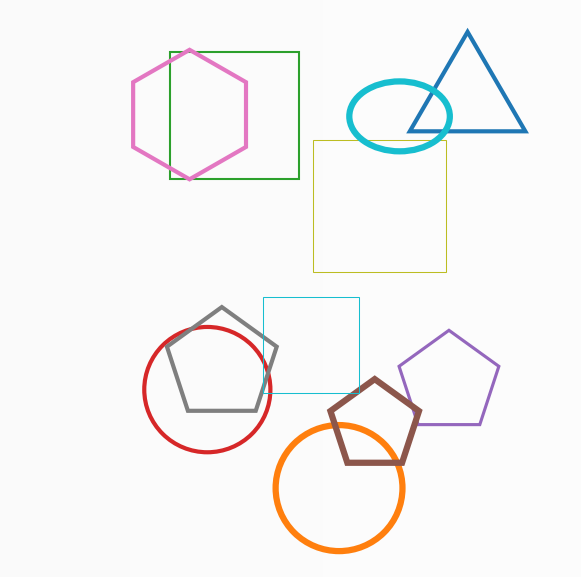[{"shape": "triangle", "thickness": 2, "radius": 0.57, "center": [0.804, 0.829]}, {"shape": "circle", "thickness": 3, "radius": 0.55, "center": [0.583, 0.154]}, {"shape": "square", "thickness": 1, "radius": 0.55, "center": [0.403, 0.799]}, {"shape": "circle", "thickness": 2, "radius": 0.54, "center": [0.357, 0.324]}, {"shape": "pentagon", "thickness": 1.5, "radius": 0.45, "center": [0.772, 0.337]}, {"shape": "pentagon", "thickness": 3, "radius": 0.4, "center": [0.645, 0.263]}, {"shape": "hexagon", "thickness": 2, "radius": 0.56, "center": [0.326, 0.801]}, {"shape": "pentagon", "thickness": 2, "radius": 0.5, "center": [0.382, 0.368]}, {"shape": "square", "thickness": 0.5, "radius": 0.57, "center": [0.653, 0.642]}, {"shape": "oval", "thickness": 3, "radius": 0.43, "center": [0.687, 0.798]}, {"shape": "square", "thickness": 0.5, "radius": 0.42, "center": [0.535, 0.401]}]